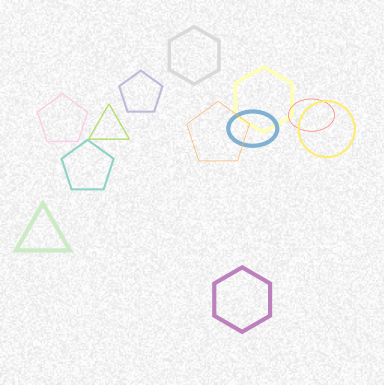[{"shape": "pentagon", "thickness": 1.5, "radius": 0.36, "center": [0.228, 0.566]}, {"shape": "hexagon", "thickness": 2.5, "radius": 0.42, "center": [0.685, 0.741]}, {"shape": "pentagon", "thickness": 1.5, "radius": 0.3, "center": [0.366, 0.758]}, {"shape": "oval", "thickness": 0.5, "radius": 0.3, "center": [0.809, 0.701]}, {"shape": "oval", "thickness": 3, "radius": 0.32, "center": [0.657, 0.666]}, {"shape": "pentagon", "thickness": 0.5, "radius": 0.43, "center": [0.567, 0.651]}, {"shape": "triangle", "thickness": 1, "radius": 0.31, "center": [0.283, 0.669]}, {"shape": "pentagon", "thickness": 1, "radius": 0.34, "center": [0.163, 0.688]}, {"shape": "hexagon", "thickness": 2.5, "radius": 0.37, "center": [0.504, 0.856]}, {"shape": "hexagon", "thickness": 3, "radius": 0.42, "center": [0.629, 0.222]}, {"shape": "triangle", "thickness": 3, "radius": 0.41, "center": [0.111, 0.39]}, {"shape": "circle", "thickness": 1.5, "radius": 0.36, "center": [0.849, 0.665]}]